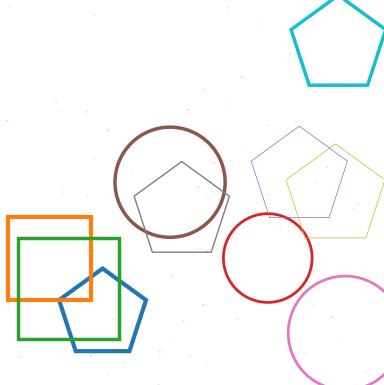[{"shape": "pentagon", "thickness": 3, "radius": 0.59, "center": [0.266, 0.184]}, {"shape": "square", "thickness": 3, "radius": 0.54, "center": [0.129, 0.328]}, {"shape": "square", "thickness": 2.5, "radius": 0.66, "center": [0.177, 0.251]}, {"shape": "circle", "thickness": 2, "radius": 0.58, "center": [0.695, 0.33]}, {"shape": "pentagon", "thickness": 0.5, "radius": 0.66, "center": [0.777, 0.541]}, {"shape": "circle", "thickness": 2.5, "radius": 0.72, "center": [0.442, 0.527]}, {"shape": "circle", "thickness": 2, "radius": 0.74, "center": [0.897, 0.135]}, {"shape": "pentagon", "thickness": 1, "radius": 0.65, "center": [0.472, 0.45]}, {"shape": "pentagon", "thickness": 0.5, "radius": 0.67, "center": [0.871, 0.491]}, {"shape": "pentagon", "thickness": 2.5, "radius": 0.65, "center": [0.879, 0.883]}]